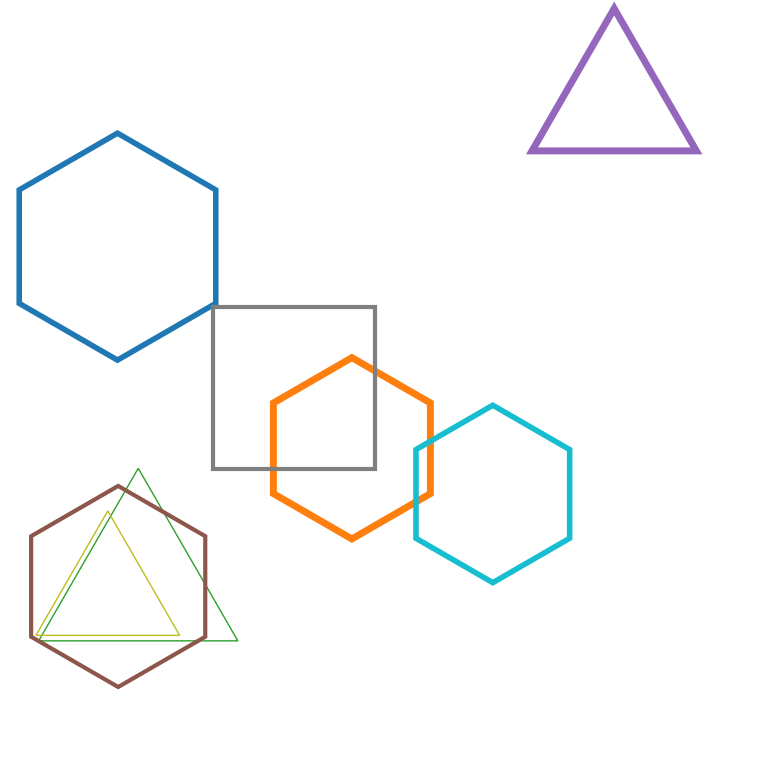[{"shape": "hexagon", "thickness": 2, "radius": 0.74, "center": [0.153, 0.68]}, {"shape": "hexagon", "thickness": 2.5, "radius": 0.59, "center": [0.457, 0.418]}, {"shape": "triangle", "thickness": 0.5, "radius": 0.75, "center": [0.18, 0.242]}, {"shape": "triangle", "thickness": 2.5, "radius": 0.62, "center": [0.798, 0.866]}, {"shape": "hexagon", "thickness": 1.5, "radius": 0.65, "center": [0.154, 0.238]}, {"shape": "square", "thickness": 1.5, "radius": 0.53, "center": [0.382, 0.496]}, {"shape": "triangle", "thickness": 0.5, "radius": 0.54, "center": [0.14, 0.229]}, {"shape": "hexagon", "thickness": 2, "radius": 0.58, "center": [0.64, 0.359]}]